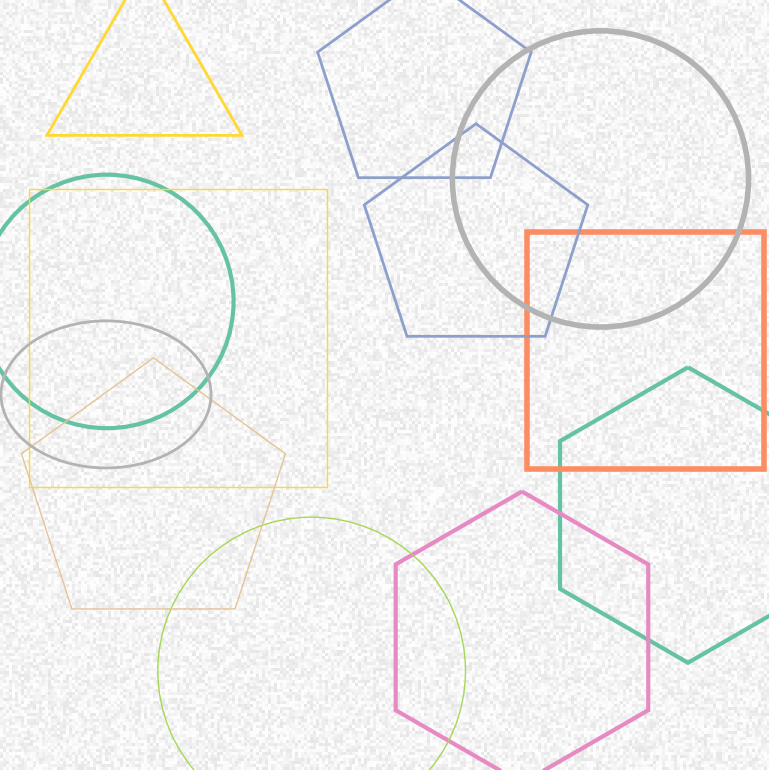[{"shape": "circle", "thickness": 1.5, "radius": 0.82, "center": [0.139, 0.609]}, {"shape": "hexagon", "thickness": 1.5, "radius": 0.96, "center": [0.894, 0.331]}, {"shape": "square", "thickness": 2, "radius": 0.77, "center": [0.838, 0.545]}, {"shape": "pentagon", "thickness": 1, "radius": 0.73, "center": [0.551, 0.887]}, {"shape": "pentagon", "thickness": 1, "radius": 0.76, "center": [0.618, 0.687]}, {"shape": "hexagon", "thickness": 1.5, "radius": 0.95, "center": [0.678, 0.172]}, {"shape": "circle", "thickness": 0.5, "radius": 1.0, "center": [0.405, 0.129]}, {"shape": "triangle", "thickness": 1, "radius": 0.73, "center": [0.188, 0.897]}, {"shape": "square", "thickness": 0.5, "radius": 0.97, "center": [0.231, 0.561]}, {"shape": "pentagon", "thickness": 0.5, "radius": 0.9, "center": [0.199, 0.355]}, {"shape": "oval", "thickness": 1, "radius": 0.68, "center": [0.138, 0.488]}, {"shape": "circle", "thickness": 2, "radius": 0.96, "center": [0.78, 0.768]}]